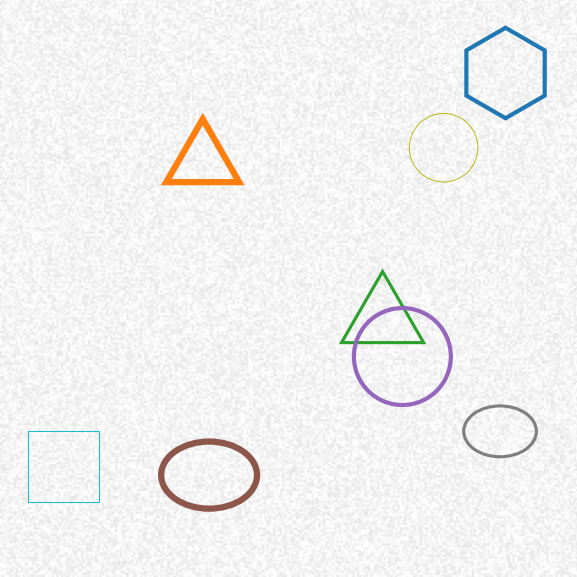[{"shape": "hexagon", "thickness": 2, "radius": 0.39, "center": [0.875, 0.873]}, {"shape": "triangle", "thickness": 3, "radius": 0.36, "center": [0.351, 0.72]}, {"shape": "triangle", "thickness": 1.5, "radius": 0.41, "center": [0.662, 0.447]}, {"shape": "circle", "thickness": 2, "radius": 0.42, "center": [0.697, 0.382]}, {"shape": "oval", "thickness": 3, "radius": 0.41, "center": [0.362, 0.176]}, {"shape": "oval", "thickness": 1.5, "radius": 0.31, "center": [0.866, 0.252]}, {"shape": "circle", "thickness": 0.5, "radius": 0.3, "center": [0.768, 0.743]}, {"shape": "square", "thickness": 0.5, "radius": 0.31, "center": [0.11, 0.191]}]